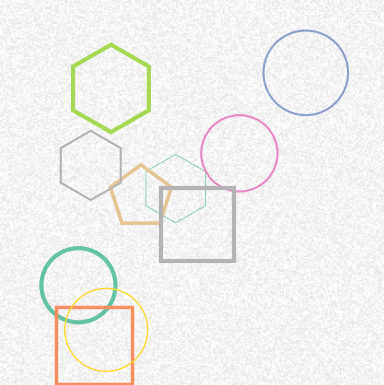[{"shape": "circle", "thickness": 3, "radius": 0.48, "center": [0.204, 0.259]}, {"shape": "hexagon", "thickness": 0.5, "radius": 0.45, "center": [0.456, 0.51]}, {"shape": "square", "thickness": 2.5, "radius": 0.5, "center": [0.245, 0.103]}, {"shape": "circle", "thickness": 1.5, "radius": 0.55, "center": [0.794, 0.811]}, {"shape": "circle", "thickness": 1.5, "radius": 0.5, "center": [0.622, 0.602]}, {"shape": "hexagon", "thickness": 3, "radius": 0.57, "center": [0.288, 0.77]}, {"shape": "circle", "thickness": 1, "radius": 0.54, "center": [0.276, 0.143]}, {"shape": "pentagon", "thickness": 2.5, "radius": 0.42, "center": [0.366, 0.488]}, {"shape": "hexagon", "thickness": 1.5, "radius": 0.45, "center": [0.236, 0.57]}, {"shape": "square", "thickness": 3, "radius": 0.47, "center": [0.513, 0.418]}]